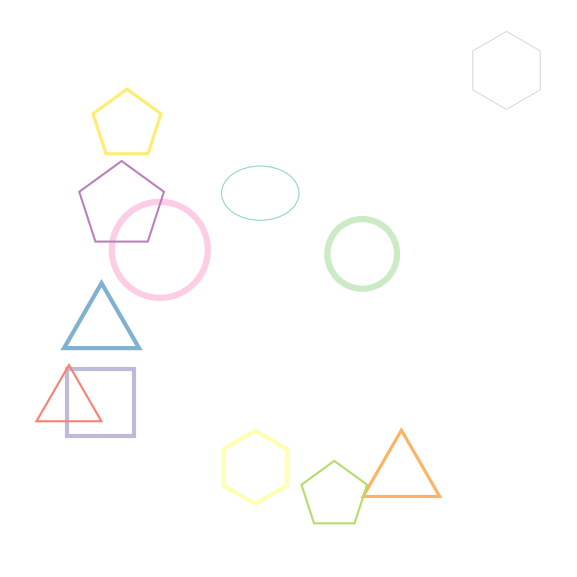[{"shape": "oval", "thickness": 0.5, "radius": 0.34, "center": [0.451, 0.665]}, {"shape": "hexagon", "thickness": 2, "radius": 0.32, "center": [0.442, 0.19]}, {"shape": "square", "thickness": 2, "radius": 0.29, "center": [0.173, 0.303]}, {"shape": "triangle", "thickness": 1, "radius": 0.32, "center": [0.119, 0.302]}, {"shape": "triangle", "thickness": 2, "radius": 0.38, "center": [0.176, 0.434]}, {"shape": "triangle", "thickness": 1.5, "radius": 0.38, "center": [0.695, 0.178]}, {"shape": "pentagon", "thickness": 1, "radius": 0.3, "center": [0.579, 0.141]}, {"shape": "circle", "thickness": 3, "radius": 0.42, "center": [0.277, 0.567]}, {"shape": "hexagon", "thickness": 0.5, "radius": 0.34, "center": [0.877, 0.877]}, {"shape": "pentagon", "thickness": 1, "radius": 0.39, "center": [0.211, 0.643]}, {"shape": "circle", "thickness": 3, "radius": 0.3, "center": [0.627, 0.559]}, {"shape": "pentagon", "thickness": 1.5, "radius": 0.31, "center": [0.22, 0.783]}]